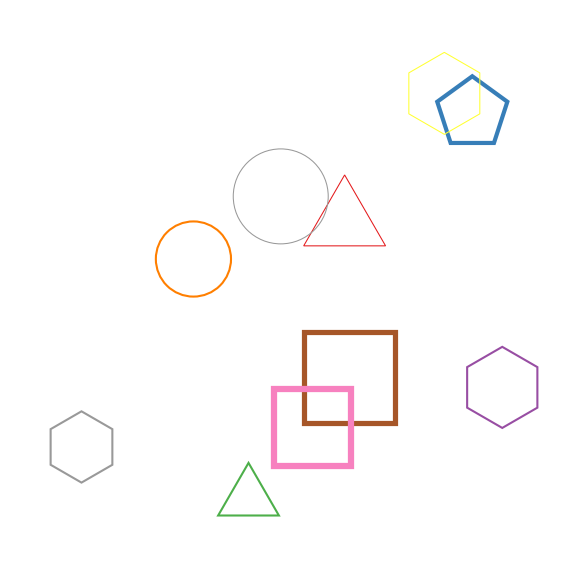[{"shape": "triangle", "thickness": 0.5, "radius": 0.41, "center": [0.597, 0.614]}, {"shape": "pentagon", "thickness": 2, "radius": 0.32, "center": [0.818, 0.803]}, {"shape": "triangle", "thickness": 1, "radius": 0.3, "center": [0.43, 0.137]}, {"shape": "hexagon", "thickness": 1, "radius": 0.35, "center": [0.87, 0.328]}, {"shape": "circle", "thickness": 1, "radius": 0.33, "center": [0.335, 0.551]}, {"shape": "hexagon", "thickness": 0.5, "radius": 0.35, "center": [0.769, 0.837]}, {"shape": "square", "thickness": 2.5, "radius": 0.39, "center": [0.605, 0.346]}, {"shape": "square", "thickness": 3, "radius": 0.33, "center": [0.542, 0.258]}, {"shape": "circle", "thickness": 0.5, "radius": 0.41, "center": [0.486, 0.659]}, {"shape": "hexagon", "thickness": 1, "radius": 0.31, "center": [0.141, 0.225]}]